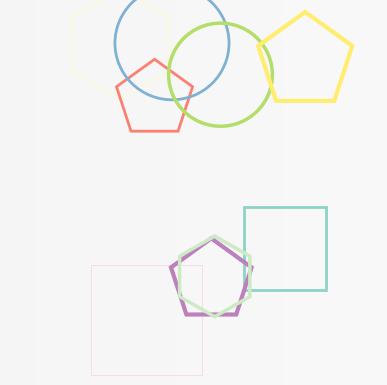[{"shape": "square", "thickness": 2, "radius": 0.53, "center": [0.735, 0.354]}, {"shape": "hexagon", "thickness": 0.5, "radius": 0.71, "center": [0.31, 0.885]}, {"shape": "pentagon", "thickness": 2, "radius": 0.52, "center": [0.399, 0.743]}, {"shape": "circle", "thickness": 2, "radius": 0.74, "center": [0.444, 0.888]}, {"shape": "circle", "thickness": 2.5, "radius": 0.67, "center": [0.569, 0.806]}, {"shape": "square", "thickness": 0.5, "radius": 0.72, "center": [0.377, 0.169]}, {"shape": "pentagon", "thickness": 3, "radius": 0.55, "center": [0.545, 0.272]}, {"shape": "hexagon", "thickness": 2.5, "radius": 0.52, "center": [0.554, 0.282]}, {"shape": "pentagon", "thickness": 3, "radius": 0.64, "center": [0.788, 0.841]}]